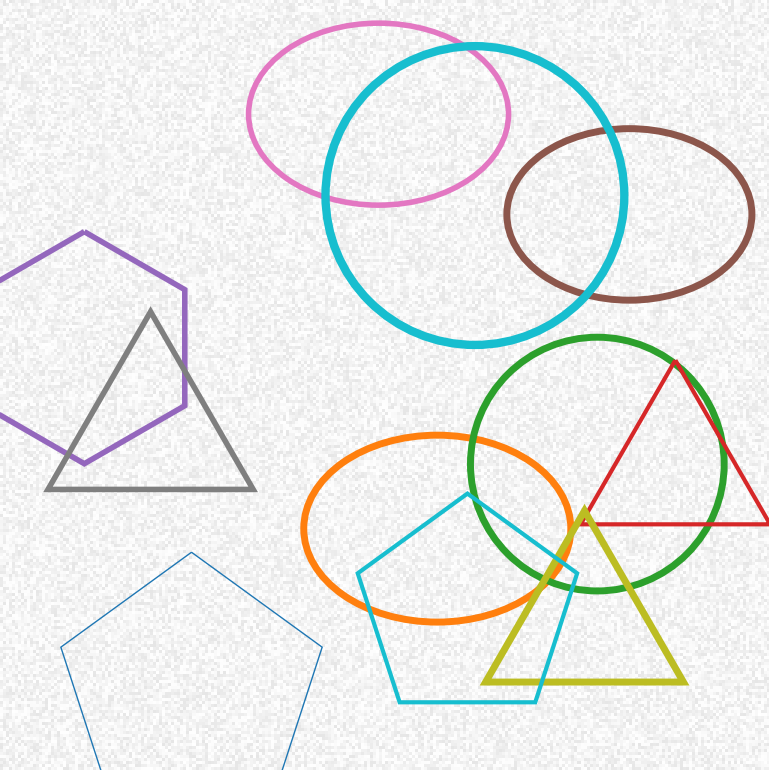[{"shape": "pentagon", "thickness": 0.5, "radius": 0.89, "center": [0.249, 0.104]}, {"shape": "oval", "thickness": 2.5, "radius": 0.87, "center": [0.568, 0.313]}, {"shape": "circle", "thickness": 2.5, "radius": 0.82, "center": [0.776, 0.397]}, {"shape": "triangle", "thickness": 1.5, "radius": 0.71, "center": [0.877, 0.39]}, {"shape": "hexagon", "thickness": 2, "radius": 0.75, "center": [0.109, 0.548]}, {"shape": "oval", "thickness": 2.5, "radius": 0.8, "center": [0.817, 0.722]}, {"shape": "oval", "thickness": 2, "radius": 0.84, "center": [0.492, 0.852]}, {"shape": "triangle", "thickness": 2, "radius": 0.77, "center": [0.196, 0.441]}, {"shape": "triangle", "thickness": 2.5, "radius": 0.74, "center": [0.759, 0.188]}, {"shape": "pentagon", "thickness": 1.5, "radius": 0.75, "center": [0.607, 0.209]}, {"shape": "circle", "thickness": 3, "radius": 0.97, "center": [0.617, 0.746]}]